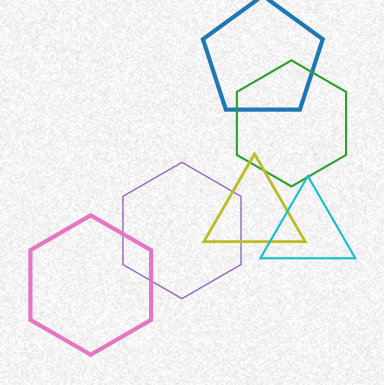[{"shape": "pentagon", "thickness": 3, "radius": 0.82, "center": [0.683, 0.848]}, {"shape": "hexagon", "thickness": 1.5, "radius": 0.82, "center": [0.757, 0.679]}, {"shape": "hexagon", "thickness": 1, "radius": 0.89, "center": [0.473, 0.401]}, {"shape": "hexagon", "thickness": 3, "radius": 0.91, "center": [0.236, 0.26]}, {"shape": "triangle", "thickness": 2, "radius": 0.76, "center": [0.661, 0.448]}, {"shape": "triangle", "thickness": 1.5, "radius": 0.71, "center": [0.8, 0.4]}]